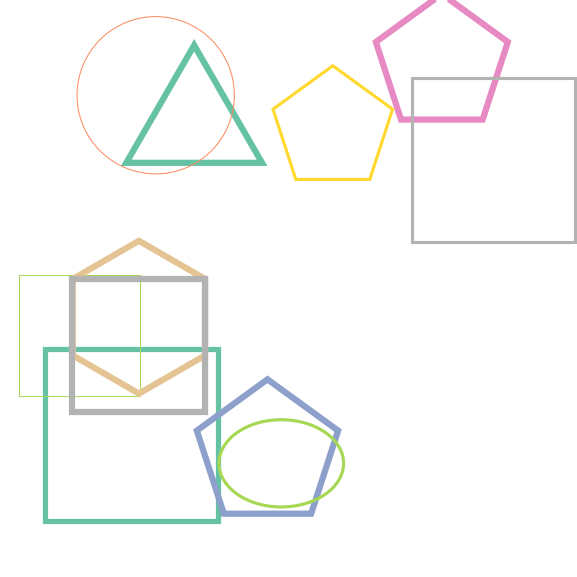[{"shape": "triangle", "thickness": 3, "radius": 0.68, "center": [0.336, 0.785]}, {"shape": "square", "thickness": 2.5, "radius": 0.75, "center": [0.228, 0.246]}, {"shape": "circle", "thickness": 0.5, "radius": 0.68, "center": [0.27, 0.834]}, {"shape": "pentagon", "thickness": 3, "radius": 0.64, "center": [0.463, 0.214]}, {"shape": "pentagon", "thickness": 3, "radius": 0.6, "center": [0.765, 0.889]}, {"shape": "oval", "thickness": 1.5, "radius": 0.54, "center": [0.487, 0.197]}, {"shape": "square", "thickness": 0.5, "radius": 0.53, "center": [0.137, 0.418]}, {"shape": "pentagon", "thickness": 1.5, "radius": 0.54, "center": [0.576, 0.776]}, {"shape": "hexagon", "thickness": 3, "radius": 0.66, "center": [0.241, 0.45]}, {"shape": "square", "thickness": 1.5, "radius": 0.71, "center": [0.854, 0.722]}, {"shape": "square", "thickness": 3, "radius": 0.58, "center": [0.24, 0.4]}]